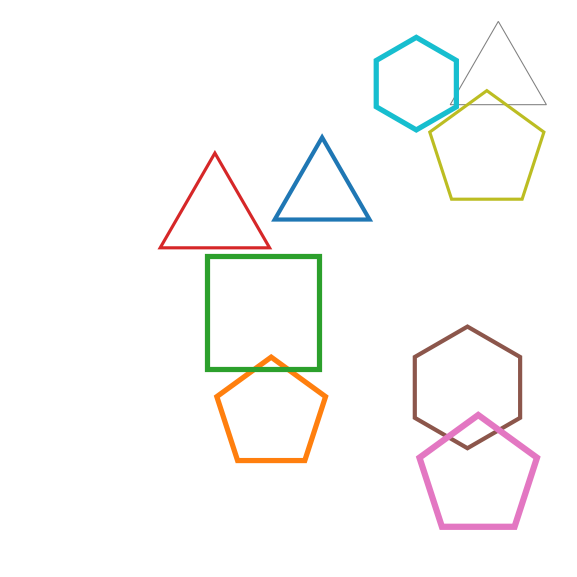[{"shape": "triangle", "thickness": 2, "radius": 0.47, "center": [0.558, 0.666]}, {"shape": "pentagon", "thickness": 2.5, "radius": 0.49, "center": [0.47, 0.282]}, {"shape": "square", "thickness": 2.5, "radius": 0.49, "center": [0.455, 0.458]}, {"shape": "triangle", "thickness": 1.5, "radius": 0.55, "center": [0.372, 0.625]}, {"shape": "hexagon", "thickness": 2, "radius": 0.53, "center": [0.809, 0.328]}, {"shape": "pentagon", "thickness": 3, "radius": 0.53, "center": [0.828, 0.174]}, {"shape": "triangle", "thickness": 0.5, "radius": 0.48, "center": [0.863, 0.866]}, {"shape": "pentagon", "thickness": 1.5, "radius": 0.52, "center": [0.843, 0.738]}, {"shape": "hexagon", "thickness": 2.5, "radius": 0.4, "center": [0.721, 0.854]}]